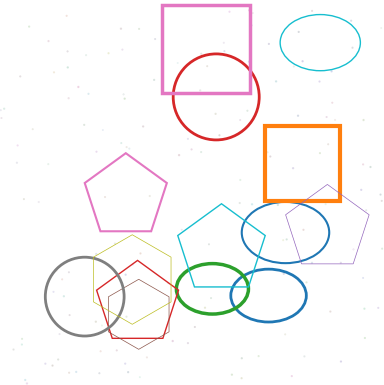[{"shape": "oval", "thickness": 2, "radius": 0.49, "center": [0.698, 0.232]}, {"shape": "oval", "thickness": 1.5, "radius": 0.57, "center": [0.742, 0.396]}, {"shape": "square", "thickness": 3, "radius": 0.49, "center": [0.785, 0.576]}, {"shape": "oval", "thickness": 2.5, "radius": 0.47, "center": [0.552, 0.25]}, {"shape": "circle", "thickness": 2, "radius": 0.56, "center": [0.562, 0.748]}, {"shape": "pentagon", "thickness": 1, "radius": 0.56, "center": [0.357, 0.212]}, {"shape": "pentagon", "thickness": 0.5, "radius": 0.57, "center": [0.85, 0.407]}, {"shape": "hexagon", "thickness": 0.5, "radius": 0.45, "center": [0.36, 0.184]}, {"shape": "pentagon", "thickness": 1.5, "radius": 0.56, "center": [0.327, 0.49]}, {"shape": "square", "thickness": 2.5, "radius": 0.57, "center": [0.535, 0.873]}, {"shape": "circle", "thickness": 2, "radius": 0.51, "center": [0.22, 0.23]}, {"shape": "hexagon", "thickness": 0.5, "radius": 0.58, "center": [0.344, 0.274]}, {"shape": "oval", "thickness": 1, "radius": 0.52, "center": [0.832, 0.889]}, {"shape": "pentagon", "thickness": 1, "radius": 0.6, "center": [0.575, 0.351]}]